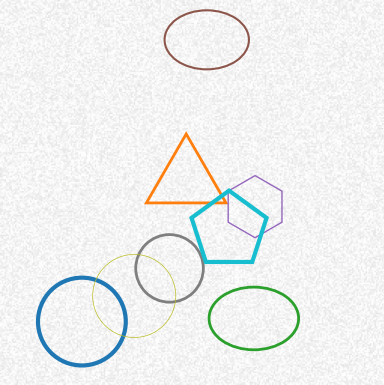[{"shape": "circle", "thickness": 3, "radius": 0.57, "center": [0.213, 0.165]}, {"shape": "triangle", "thickness": 2, "radius": 0.6, "center": [0.484, 0.533]}, {"shape": "oval", "thickness": 2, "radius": 0.58, "center": [0.659, 0.173]}, {"shape": "hexagon", "thickness": 1, "radius": 0.4, "center": [0.663, 0.463]}, {"shape": "oval", "thickness": 1.5, "radius": 0.55, "center": [0.537, 0.897]}, {"shape": "circle", "thickness": 2, "radius": 0.44, "center": [0.44, 0.303]}, {"shape": "circle", "thickness": 0.5, "radius": 0.54, "center": [0.349, 0.231]}, {"shape": "pentagon", "thickness": 3, "radius": 0.51, "center": [0.595, 0.402]}]